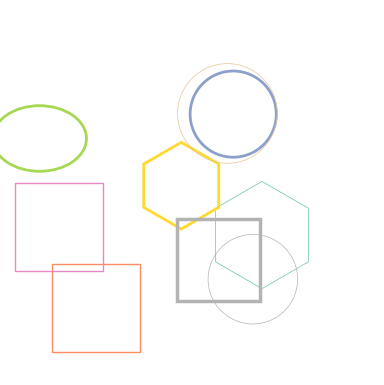[{"shape": "hexagon", "thickness": 0.5, "radius": 0.7, "center": [0.68, 0.39]}, {"shape": "square", "thickness": 1, "radius": 0.58, "center": [0.249, 0.2]}, {"shape": "circle", "thickness": 2, "radius": 0.56, "center": [0.606, 0.704]}, {"shape": "square", "thickness": 1, "radius": 0.57, "center": [0.154, 0.411]}, {"shape": "oval", "thickness": 2, "radius": 0.61, "center": [0.103, 0.64]}, {"shape": "hexagon", "thickness": 2, "radius": 0.56, "center": [0.471, 0.518]}, {"shape": "circle", "thickness": 0.5, "radius": 0.65, "center": [0.591, 0.705]}, {"shape": "square", "thickness": 2.5, "radius": 0.54, "center": [0.567, 0.324]}, {"shape": "circle", "thickness": 0.5, "radius": 0.58, "center": [0.657, 0.275]}]